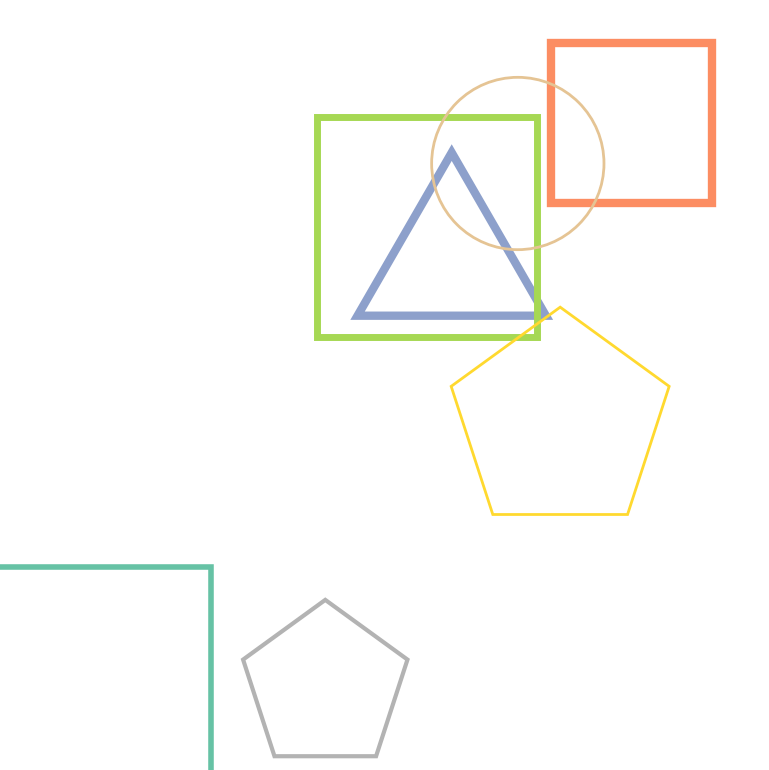[{"shape": "square", "thickness": 2, "radius": 0.74, "center": [0.125, 0.115]}, {"shape": "square", "thickness": 3, "radius": 0.52, "center": [0.82, 0.84]}, {"shape": "triangle", "thickness": 3, "radius": 0.71, "center": [0.587, 0.661]}, {"shape": "square", "thickness": 2.5, "radius": 0.71, "center": [0.555, 0.705]}, {"shape": "pentagon", "thickness": 1, "radius": 0.74, "center": [0.727, 0.452]}, {"shape": "circle", "thickness": 1, "radius": 0.56, "center": [0.672, 0.788]}, {"shape": "pentagon", "thickness": 1.5, "radius": 0.56, "center": [0.422, 0.109]}]